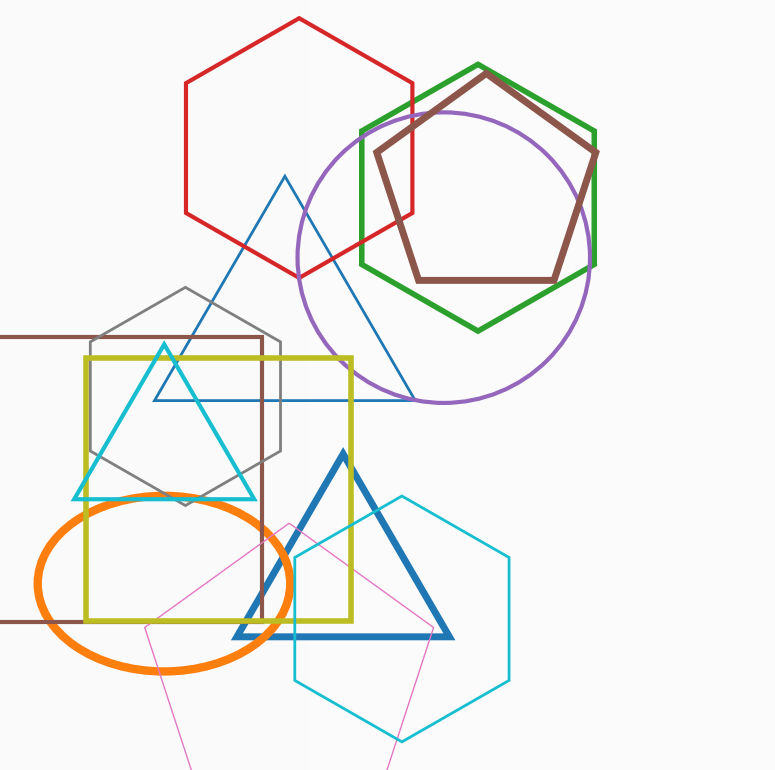[{"shape": "triangle", "thickness": 1, "radius": 0.97, "center": [0.368, 0.577]}, {"shape": "triangle", "thickness": 2.5, "radius": 0.79, "center": [0.443, 0.252]}, {"shape": "oval", "thickness": 3, "radius": 0.81, "center": [0.212, 0.242]}, {"shape": "hexagon", "thickness": 2, "radius": 0.87, "center": [0.617, 0.743]}, {"shape": "hexagon", "thickness": 1.5, "radius": 0.84, "center": [0.386, 0.808]}, {"shape": "circle", "thickness": 1.5, "radius": 0.94, "center": [0.573, 0.665]}, {"shape": "square", "thickness": 1.5, "radius": 0.92, "center": [0.153, 0.378]}, {"shape": "pentagon", "thickness": 2.5, "radius": 0.74, "center": [0.627, 0.756]}, {"shape": "pentagon", "thickness": 0.5, "radius": 0.98, "center": [0.373, 0.125]}, {"shape": "hexagon", "thickness": 1, "radius": 0.71, "center": [0.239, 0.485]}, {"shape": "square", "thickness": 2, "radius": 0.86, "center": [0.282, 0.364]}, {"shape": "triangle", "thickness": 1.5, "radius": 0.67, "center": [0.212, 0.419]}, {"shape": "hexagon", "thickness": 1, "radius": 0.8, "center": [0.519, 0.196]}]